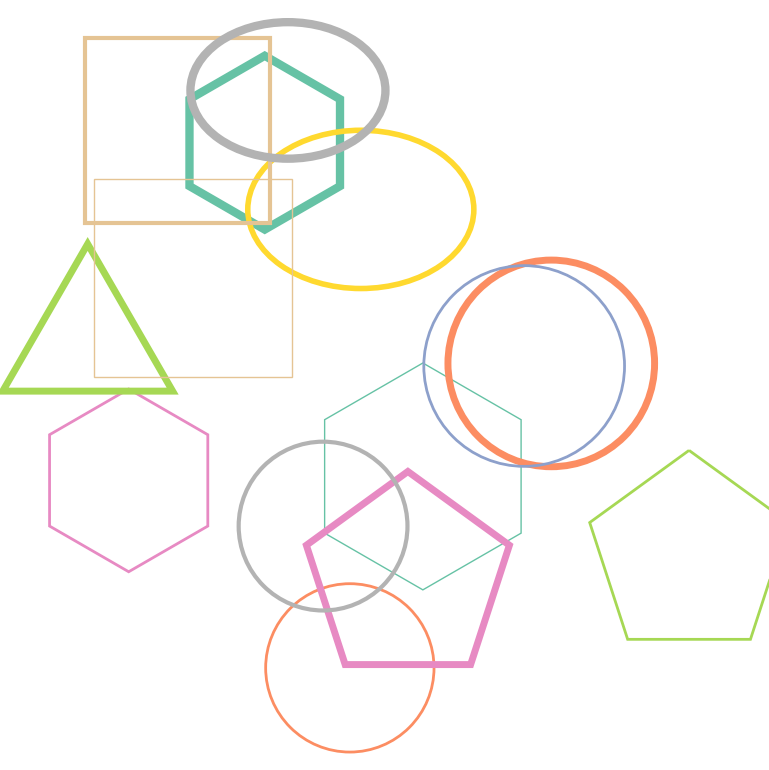[{"shape": "hexagon", "thickness": 3, "radius": 0.56, "center": [0.344, 0.815]}, {"shape": "hexagon", "thickness": 0.5, "radius": 0.74, "center": [0.549, 0.381]}, {"shape": "circle", "thickness": 2.5, "radius": 0.67, "center": [0.716, 0.528]}, {"shape": "circle", "thickness": 1, "radius": 0.55, "center": [0.454, 0.133]}, {"shape": "circle", "thickness": 1, "radius": 0.65, "center": [0.681, 0.525]}, {"shape": "hexagon", "thickness": 1, "radius": 0.59, "center": [0.167, 0.376]}, {"shape": "pentagon", "thickness": 2.5, "radius": 0.69, "center": [0.53, 0.249]}, {"shape": "triangle", "thickness": 2.5, "radius": 0.64, "center": [0.114, 0.556]}, {"shape": "pentagon", "thickness": 1, "radius": 0.68, "center": [0.895, 0.279]}, {"shape": "oval", "thickness": 2, "radius": 0.73, "center": [0.469, 0.728]}, {"shape": "square", "thickness": 1.5, "radius": 0.6, "center": [0.23, 0.831]}, {"shape": "square", "thickness": 0.5, "radius": 0.64, "center": [0.251, 0.639]}, {"shape": "circle", "thickness": 1.5, "radius": 0.55, "center": [0.42, 0.317]}, {"shape": "oval", "thickness": 3, "radius": 0.63, "center": [0.374, 0.883]}]